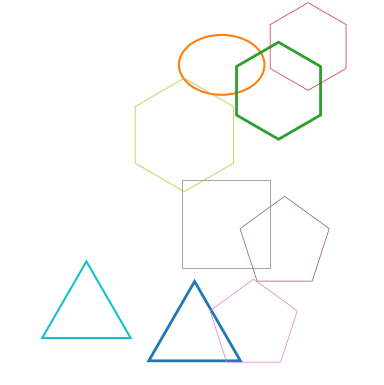[{"shape": "triangle", "thickness": 2, "radius": 0.69, "center": [0.505, 0.132]}, {"shape": "oval", "thickness": 1.5, "radius": 0.56, "center": [0.576, 0.832]}, {"shape": "hexagon", "thickness": 2, "radius": 0.63, "center": [0.723, 0.764]}, {"shape": "hexagon", "thickness": 0.5, "radius": 0.57, "center": [0.8, 0.879]}, {"shape": "pentagon", "thickness": 0.5, "radius": 0.61, "center": [0.739, 0.368]}, {"shape": "pentagon", "thickness": 0.5, "radius": 0.6, "center": [0.659, 0.156]}, {"shape": "square", "thickness": 0.5, "radius": 0.57, "center": [0.587, 0.419]}, {"shape": "hexagon", "thickness": 0.5, "radius": 0.74, "center": [0.479, 0.65]}, {"shape": "triangle", "thickness": 1.5, "radius": 0.66, "center": [0.224, 0.188]}]